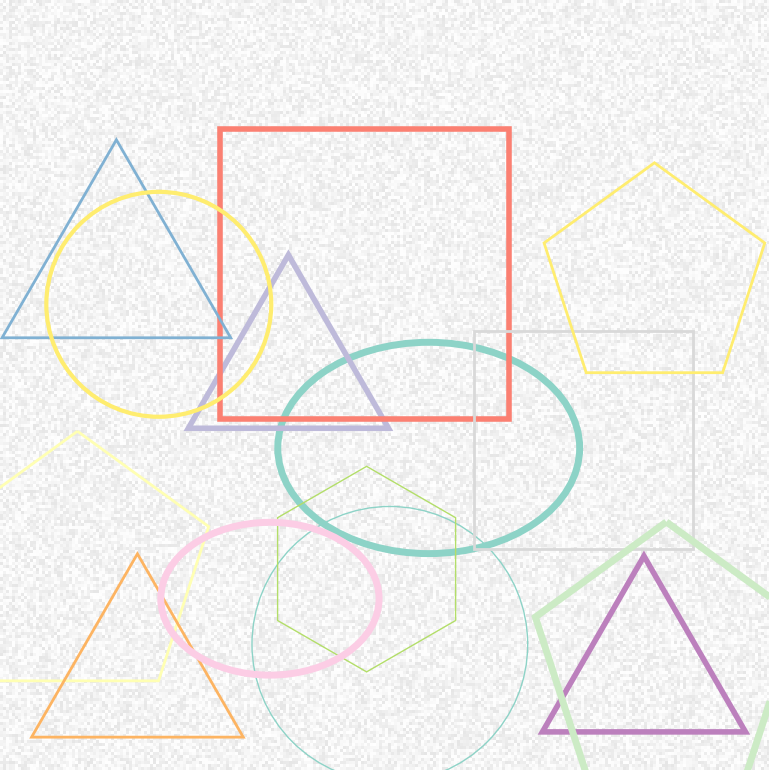[{"shape": "circle", "thickness": 0.5, "radius": 0.9, "center": [0.506, 0.163]}, {"shape": "oval", "thickness": 2.5, "radius": 0.98, "center": [0.557, 0.418]}, {"shape": "pentagon", "thickness": 1, "radius": 0.9, "center": [0.101, 0.261]}, {"shape": "triangle", "thickness": 2, "radius": 0.75, "center": [0.375, 0.519]}, {"shape": "square", "thickness": 2, "radius": 0.94, "center": [0.473, 0.644]}, {"shape": "triangle", "thickness": 1, "radius": 0.86, "center": [0.151, 0.647]}, {"shape": "triangle", "thickness": 1, "radius": 0.79, "center": [0.178, 0.122]}, {"shape": "hexagon", "thickness": 0.5, "radius": 0.67, "center": [0.476, 0.261]}, {"shape": "oval", "thickness": 2.5, "radius": 0.71, "center": [0.351, 0.222]}, {"shape": "square", "thickness": 1, "radius": 0.71, "center": [0.758, 0.429]}, {"shape": "triangle", "thickness": 2, "radius": 0.76, "center": [0.836, 0.126]}, {"shape": "pentagon", "thickness": 2.5, "radius": 0.89, "center": [0.865, 0.143]}, {"shape": "pentagon", "thickness": 1, "radius": 0.75, "center": [0.85, 0.638]}, {"shape": "circle", "thickness": 1.5, "radius": 0.73, "center": [0.206, 0.605]}]